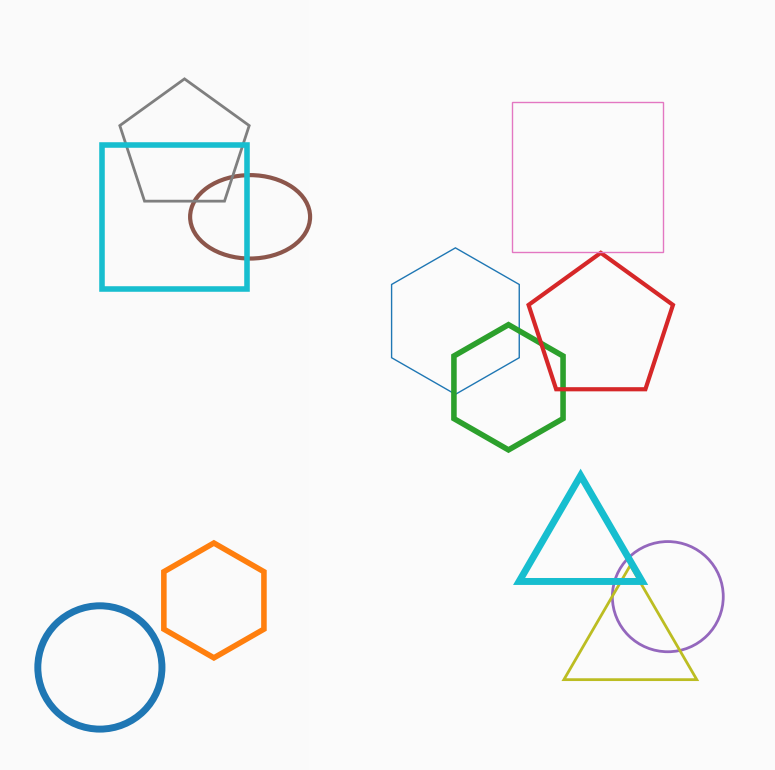[{"shape": "hexagon", "thickness": 0.5, "radius": 0.48, "center": [0.588, 0.583]}, {"shape": "circle", "thickness": 2.5, "radius": 0.4, "center": [0.129, 0.133]}, {"shape": "hexagon", "thickness": 2, "radius": 0.37, "center": [0.276, 0.22]}, {"shape": "hexagon", "thickness": 2, "radius": 0.41, "center": [0.656, 0.497]}, {"shape": "pentagon", "thickness": 1.5, "radius": 0.49, "center": [0.775, 0.574]}, {"shape": "circle", "thickness": 1, "radius": 0.36, "center": [0.862, 0.225]}, {"shape": "oval", "thickness": 1.5, "radius": 0.39, "center": [0.323, 0.718]}, {"shape": "square", "thickness": 0.5, "radius": 0.49, "center": [0.758, 0.771]}, {"shape": "pentagon", "thickness": 1, "radius": 0.44, "center": [0.238, 0.81]}, {"shape": "triangle", "thickness": 1, "radius": 0.5, "center": [0.813, 0.167]}, {"shape": "square", "thickness": 2, "radius": 0.47, "center": [0.225, 0.718]}, {"shape": "triangle", "thickness": 2.5, "radius": 0.46, "center": [0.749, 0.291]}]